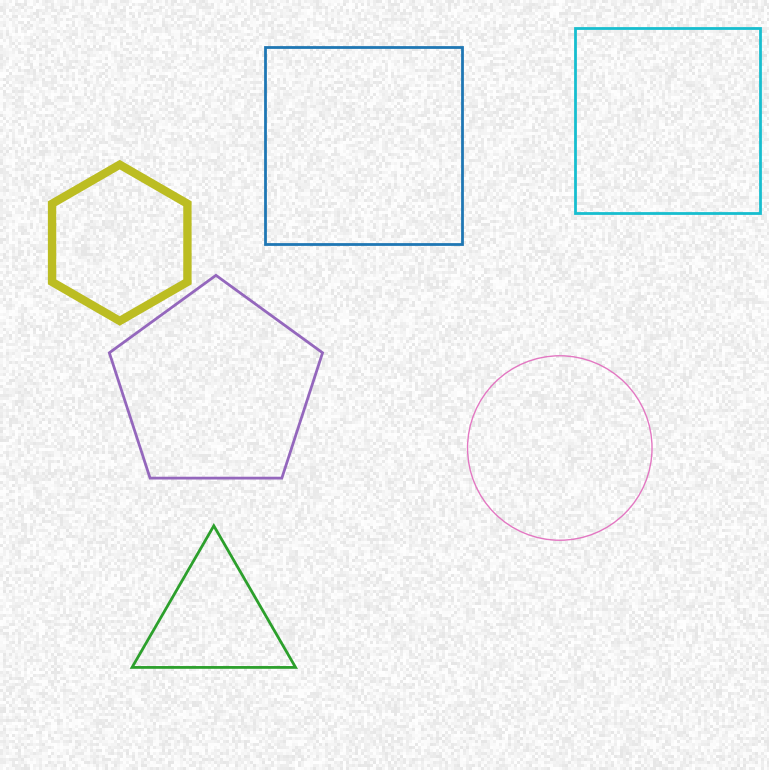[{"shape": "square", "thickness": 1, "radius": 0.64, "center": [0.473, 0.811]}, {"shape": "triangle", "thickness": 1, "radius": 0.61, "center": [0.278, 0.195]}, {"shape": "pentagon", "thickness": 1, "radius": 0.73, "center": [0.28, 0.497]}, {"shape": "circle", "thickness": 0.5, "radius": 0.6, "center": [0.727, 0.418]}, {"shape": "hexagon", "thickness": 3, "radius": 0.51, "center": [0.156, 0.685]}, {"shape": "square", "thickness": 1, "radius": 0.6, "center": [0.867, 0.844]}]